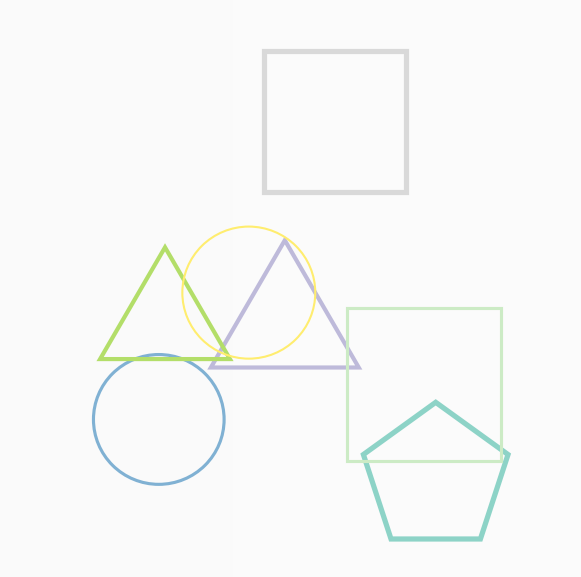[{"shape": "pentagon", "thickness": 2.5, "radius": 0.65, "center": [0.75, 0.172]}, {"shape": "triangle", "thickness": 2, "radius": 0.73, "center": [0.49, 0.436]}, {"shape": "circle", "thickness": 1.5, "radius": 0.56, "center": [0.273, 0.273]}, {"shape": "triangle", "thickness": 2, "radius": 0.64, "center": [0.284, 0.442]}, {"shape": "square", "thickness": 2.5, "radius": 0.61, "center": [0.576, 0.789]}, {"shape": "square", "thickness": 1.5, "radius": 0.66, "center": [0.729, 0.334]}, {"shape": "circle", "thickness": 1, "radius": 0.57, "center": [0.428, 0.492]}]